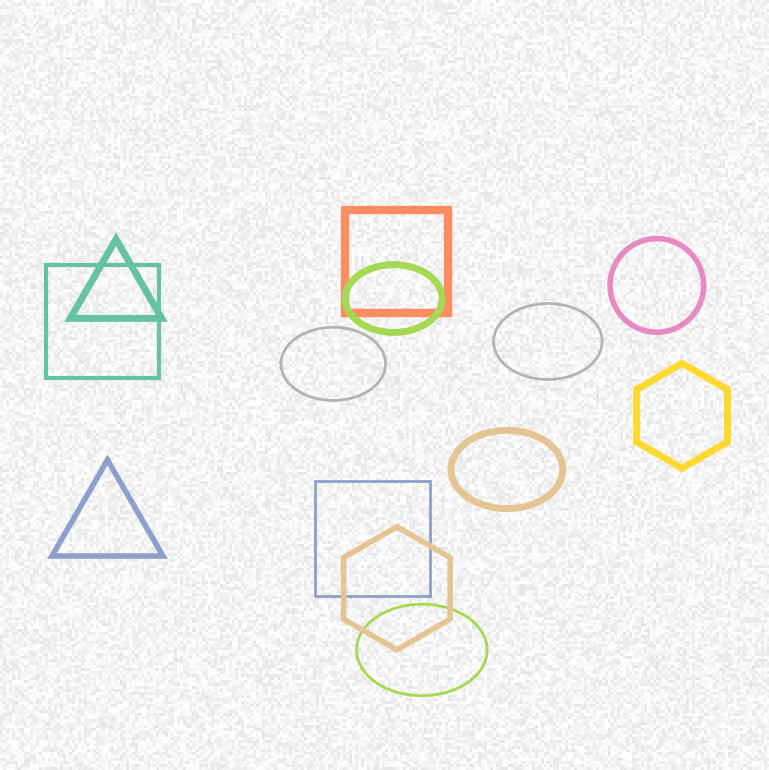[{"shape": "square", "thickness": 1.5, "radius": 0.36, "center": [0.133, 0.583]}, {"shape": "triangle", "thickness": 2.5, "radius": 0.34, "center": [0.151, 0.621]}, {"shape": "square", "thickness": 3, "radius": 0.34, "center": [0.515, 0.661]}, {"shape": "triangle", "thickness": 2, "radius": 0.42, "center": [0.14, 0.319]}, {"shape": "square", "thickness": 1, "radius": 0.37, "center": [0.484, 0.301]}, {"shape": "circle", "thickness": 2, "radius": 0.3, "center": [0.853, 0.629]}, {"shape": "oval", "thickness": 2.5, "radius": 0.31, "center": [0.511, 0.612]}, {"shape": "oval", "thickness": 1, "radius": 0.42, "center": [0.548, 0.156]}, {"shape": "hexagon", "thickness": 2.5, "radius": 0.34, "center": [0.886, 0.46]}, {"shape": "hexagon", "thickness": 2, "radius": 0.4, "center": [0.515, 0.236]}, {"shape": "oval", "thickness": 2.5, "radius": 0.36, "center": [0.658, 0.39]}, {"shape": "oval", "thickness": 1, "radius": 0.35, "center": [0.712, 0.557]}, {"shape": "oval", "thickness": 1, "radius": 0.34, "center": [0.433, 0.527]}]